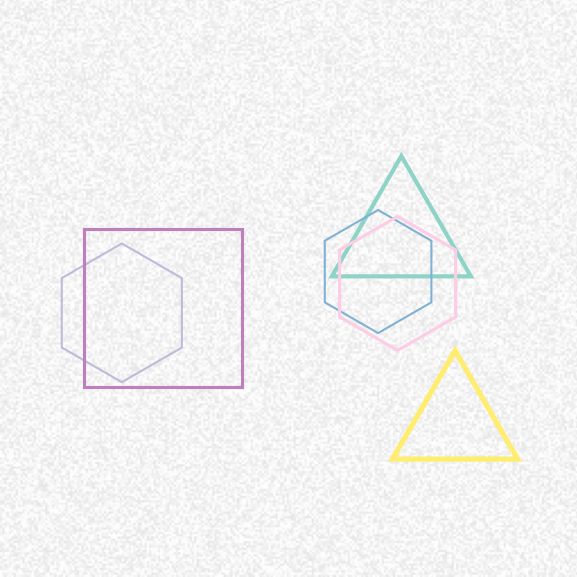[{"shape": "triangle", "thickness": 2, "radius": 0.69, "center": [0.695, 0.59]}, {"shape": "hexagon", "thickness": 1, "radius": 0.6, "center": [0.211, 0.457]}, {"shape": "hexagon", "thickness": 1, "radius": 0.53, "center": [0.655, 0.529]}, {"shape": "hexagon", "thickness": 1.5, "radius": 0.58, "center": [0.689, 0.508]}, {"shape": "square", "thickness": 1.5, "radius": 0.68, "center": [0.283, 0.466]}, {"shape": "triangle", "thickness": 2.5, "radius": 0.63, "center": [0.788, 0.267]}]